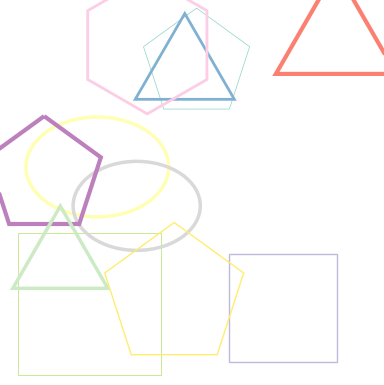[{"shape": "pentagon", "thickness": 0.5, "radius": 0.72, "center": [0.511, 0.834]}, {"shape": "oval", "thickness": 2.5, "radius": 0.93, "center": [0.253, 0.566]}, {"shape": "square", "thickness": 1, "radius": 0.7, "center": [0.736, 0.2]}, {"shape": "triangle", "thickness": 3, "radius": 0.9, "center": [0.873, 0.898]}, {"shape": "triangle", "thickness": 2, "radius": 0.74, "center": [0.48, 0.816]}, {"shape": "square", "thickness": 0.5, "radius": 0.93, "center": [0.232, 0.21]}, {"shape": "hexagon", "thickness": 2, "radius": 0.89, "center": [0.383, 0.883]}, {"shape": "oval", "thickness": 2.5, "radius": 0.83, "center": [0.355, 0.465]}, {"shape": "pentagon", "thickness": 3, "radius": 0.77, "center": [0.115, 0.543]}, {"shape": "triangle", "thickness": 2.5, "radius": 0.71, "center": [0.157, 0.322]}, {"shape": "pentagon", "thickness": 1, "radius": 0.95, "center": [0.452, 0.232]}]